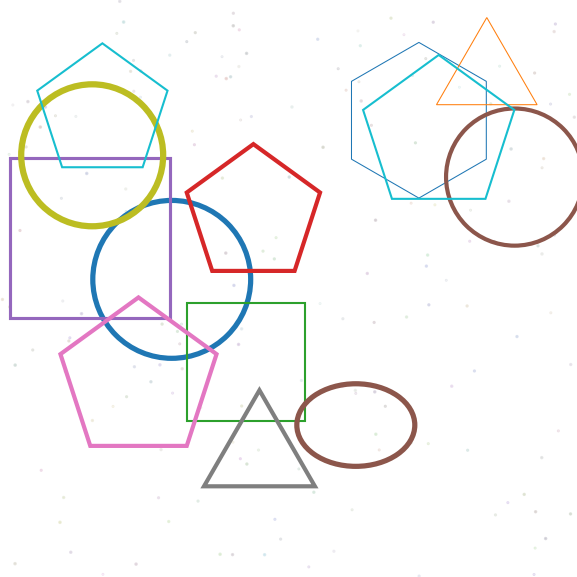[{"shape": "hexagon", "thickness": 0.5, "radius": 0.67, "center": [0.725, 0.791]}, {"shape": "circle", "thickness": 2.5, "radius": 0.68, "center": [0.297, 0.515]}, {"shape": "triangle", "thickness": 0.5, "radius": 0.5, "center": [0.843, 0.868]}, {"shape": "square", "thickness": 1, "radius": 0.51, "center": [0.426, 0.373]}, {"shape": "pentagon", "thickness": 2, "radius": 0.61, "center": [0.439, 0.628]}, {"shape": "square", "thickness": 1.5, "radius": 0.69, "center": [0.156, 0.587]}, {"shape": "circle", "thickness": 2, "radius": 0.59, "center": [0.891, 0.693]}, {"shape": "oval", "thickness": 2.5, "radius": 0.51, "center": [0.616, 0.263]}, {"shape": "pentagon", "thickness": 2, "radius": 0.71, "center": [0.24, 0.342]}, {"shape": "triangle", "thickness": 2, "radius": 0.55, "center": [0.449, 0.212]}, {"shape": "circle", "thickness": 3, "radius": 0.61, "center": [0.16, 0.73]}, {"shape": "pentagon", "thickness": 1, "radius": 0.59, "center": [0.177, 0.805]}, {"shape": "pentagon", "thickness": 1, "radius": 0.69, "center": [0.76, 0.766]}]